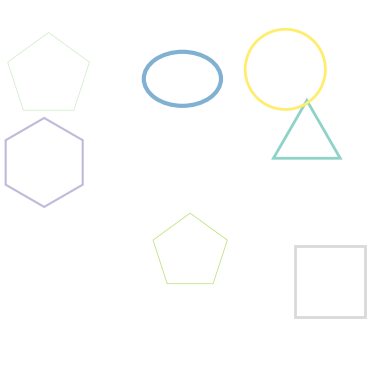[{"shape": "triangle", "thickness": 2, "radius": 0.5, "center": [0.797, 0.639]}, {"shape": "hexagon", "thickness": 1.5, "radius": 0.58, "center": [0.115, 0.578]}, {"shape": "oval", "thickness": 3, "radius": 0.5, "center": [0.474, 0.795]}, {"shape": "pentagon", "thickness": 0.5, "radius": 0.51, "center": [0.494, 0.345]}, {"shape": "square", "thickness": 2, "radius": 0.46, "center": [0.858, 0.269]}, {"shape": "pentagon", "thickness": 0.5, "radius": 0.56, "center": [0.126, 0.804]}, {"shape": "circle", "thickness": 2, "radius": 0.52, "center": [0.741, 0.82]}]